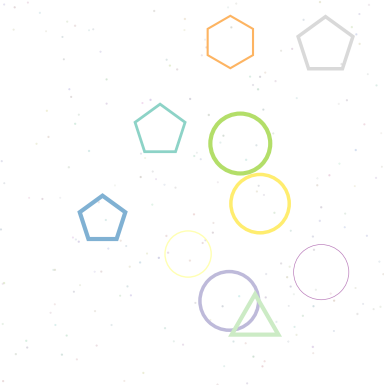[{"shape": "pentagon", "thickness": 2, "radius": 0.34, "center": [0.416, 0.661]}, {"shape": "circle", "thickness": 1, "radius": 0.3, "center": [0.489, 0.34]}, {"shape": "circle", "thickness": 2.5, "radius": 0.38, "center": [0.595, 0.218]}, {"shape": "pentagon", "thickness": 3, "radius": 0.31, "center": [0.266, 0.43]}, {"shape": "hexagon", "thickness": 1.5, "radius": 0.34, "center": [0.598, 0.891]}, {"shape": "circle", "thickness": 3, "radius": 0.39, "center": [0.624, 0.627]}, {"shape": "pentagon", "thickness": 2.5, "radius": 0.37, "center": [0.845, 0.882]}, {"shape": "circle", "thickness": 0.5, "radius": 0.36, "center": [0.834, 0.293]}, {"shape": "triangle", "thickness": 3, "radius": 0.35, "center": [0.662, 0.166]}, {"shape": "circle", "thickness": 2.5, "radius": 0.38, "center": [0.675, 0.471]}]